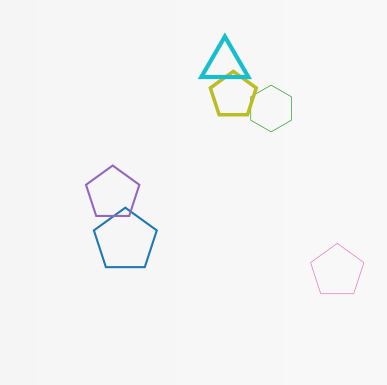[{"shape": "pentagon", "thickness": 1.5, "radius": 0.43, "center": [0.323, 0.375]}, {"shape": "hexagon", "thickness": 0.5, "radius": 0.3, "center": [0.7, 0.718]}, {"shape": "pentagon", "thickness": 1.5, "radius": 0.36, "center": [0.291, 0.498]}, {"shape": "pentagon", "thickness": 0.5, "radius": 0.36, "center": [0.87, 0.296]}, {"shape": "pentagon", "thickness": 2.5, "radius": 0.31, "center": [0.602, 0.752]}, {"shape": "triangle", "thickness": 3, "radius": 0.35, "center": [0.58, 0.835]}]